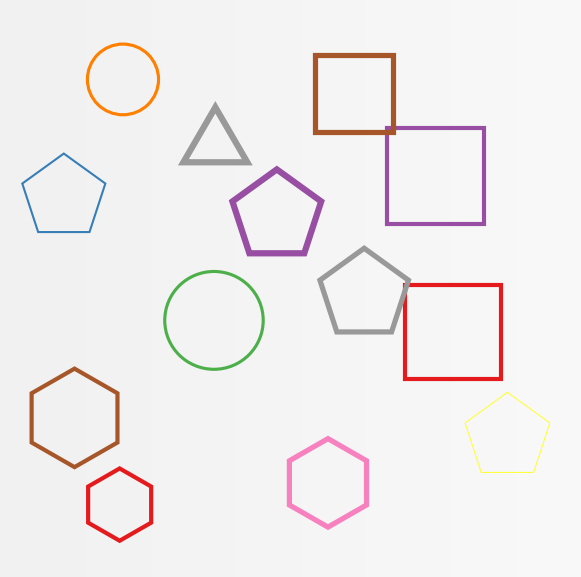[{"shape": "square", "thickness": 2, "radius": 0.41, "center": [0.779, 0.424]}, {"shape": "hexagon", "thickness": 2, "radius": 0.31, "center": [0.206, 0.125]}, {"shape": "pentagon", "thickness": 1, "radius": 0.38, "center": [0.11, 0.658]}, {"shape": "circle", "thickness": 1.5, "radius": 0.42, "center": [0.368, 0.444]}, {"shape": "square", "thickness": 2, "radius": 0.41, "center": [0.749, 0.694]}, {"shape": "pentagon", "thickness": 3, "radius": 0.4, "center": [0.476, 0.625]}, {"shape": "circle", "thickness": 1.5, "radius": 0.31, "center": [0.212, 0.862]}, {"shape": "pentagon", "thickness": 0.5, "radius": 0.38, "center": [0.873, 0.243]}, {"shape": "hexagon", "thickness": 2, "radius": 0.43, "center": [0.128, 0.276]}, {"shape": "square", "thickness": 2.5, "radius": 0.33, "center": [0.609, 0.837]}, {"shape": "hexagon", "thickness": 2.5, "radius": 0.38, "center": [0.564, 0.163]}, {"shape": "pentagon", "thickness": 2.5, "radius": 0.4, "center": [0.627, 0.489]}, {"shape": "triangle", "thickness": 3, "radius": 0.32, "center": [0.37, 0.75]}]